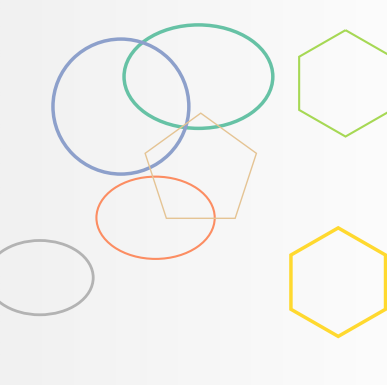[{"shape": "oval", "thickness": 2.5, "radius": 0.96, "center": [0.512, 0.801]}, {"shape": "oval", "thickness": 1.5, "radius": 0.76, "center": [0.401, 0.434]}, {"shape": "circle", "thickness": 2.5, "radius": 0.88, "center": [0.312, 0.723]}, {"shape": "hexagon", "thickness": 1.5, "radius": 0.69, "center": [0.892, 0.784]}, {"shape": "hexagon", "thickness": 2.5, "radius": 0.7, "center": [0.873, 0.267]}, {"shape": "pentagon", "thickness": 1, "radius": 0.75, "center": [0.518, 0.555]}, {"shape": "oval", "thickness": 2, "radius": 0.69, "center": [0.103, 0.279]}]